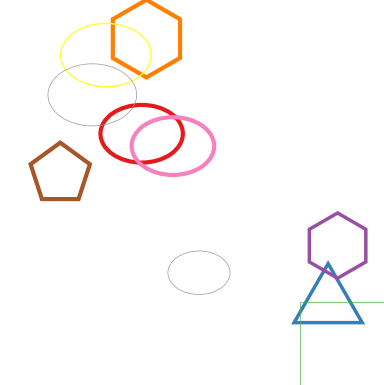[{"shape": "oval", "thickness": 3, "radius": 0.54, "center": [0.368, 0.653]}, {"shape": "triangle", "thickness": 2.5, "radius": 0.51, "center": [0.852, 0.213]}, {"shape": "square", "thickness": 0.5, "radius": 0.55, "center": [0.888, 0.108]}, {"shape": "hexagon", "thickness": 2.5, "radius": 0.42, "center": [0.877, 0.362]}, {"shape": "hexagon", "thickness": 3, "radius": 0.5, "center": [0.38, 0.9]}, {"shape": "oval", "thickness": 1, "radius": 0.59, "center": [0.275, 0.857]}, {"shape": "pentagon", "thickness": 3, "radius": 0.4, "center": [0.156, 0.548]}, {"shape": "oval", "thickness": 3, "radius": 0.54, "center": [0.449, 0.621]}, {"shape": "oval", "thickness": 0.5, "radius": 0.58, "center": [0.24, 0.754]}, {"shape": "oval", "thickness": 0.5, "radius": 0.4, "center": [0.517, 0.292]}]